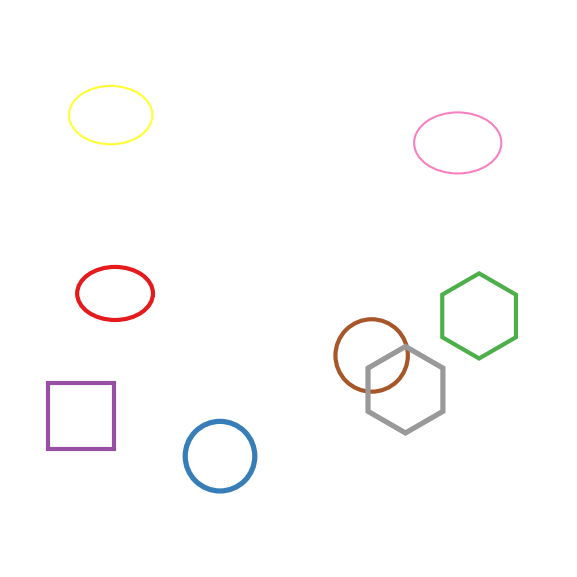[{"shape": "oval", "thickness": 2, "radius": 0.33, "center": [0.199, 0.491]}, {"shape": "circle", "thickness": 2.5, "radius": 0.3, "center": [0.381, 0.209]}, {"shape": "hexagon", "thickness": 2, "radius": 0.37, "center": [0.83, 0.452]}, {"shape": "square", "thickness": 2, "radius": 0.29, "center": [0.141, 0.279]}, {"shape": "oval", "thickness": 1, "radius": 0.36, "center": [0.192, 0.8]}, {"shape": "circle", "thickness": 2, "radius": 0.31, "center": [0.644, 0.384]}, {"shape": "oval", "thickness": 1, "radius": 0.38, "center": [0.793, 0.752]}, {"shape": "hexagon", "thickness": 2.5, "radius": 0.37, "center": [0.702, 0.324]}]